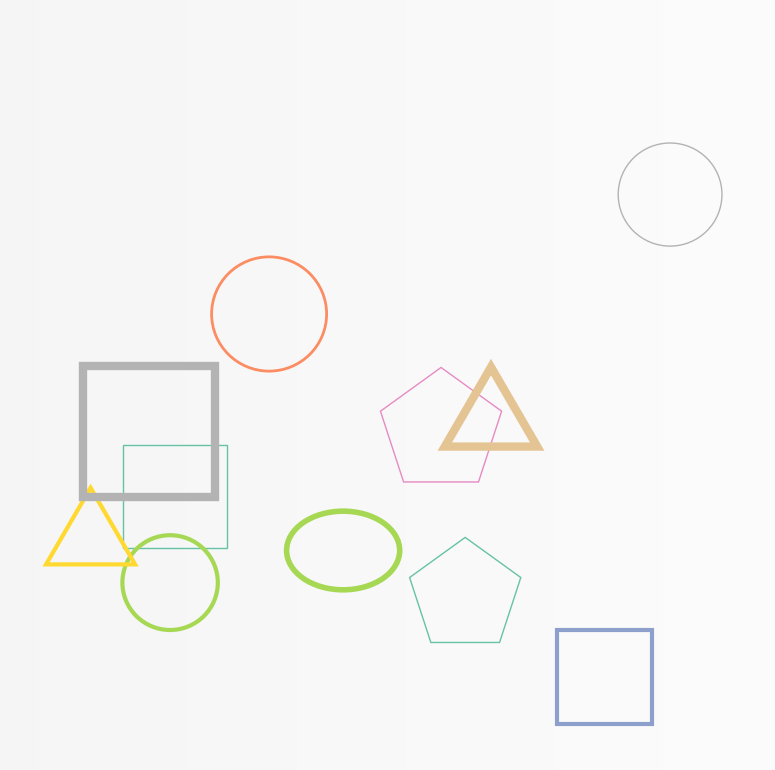[{"shape": "square", "thickness": 0.5, "radius": 0.34, "center": [0.226, 0.355]}, {"shape": "pentagon", "thickness": 0.5, "radius": 0.38, "center": [0.6, 0.227]}, {"shape": "circle", "thickness": 1, "radius": 0.37, "center": [0.347, 0.592]}, {"shape": "square", "thickness": 1.5, "radius": 0.31, "center": [0.78, 0.121]}, {"shape": "pentagon", "thickness": 0.5, "radius": 0.41, "center": [0.569, 0.441]}, {"shape": "oval", "thickness": 2, "radius": 0.36, "center": [0.443, 0.285]}, {"shape": "circle", "thickness": 1.5, "radius": 0.31, "center": [0.219, 0.243]}, {"shape": "triangle", "thickness": 1.5, "radius": 0.33, "center": [0.117, 0.3]}, {"shape": "triangle", "thickness": 3, "radius": 0.34, "center": [0.634, 0.454]}, {"shape": "circle", "thickness": 0.5, "radius": 0.33, "center": [0.865, 0.747]}, {"shape": "square", "thickness": 3, "radius": 0.42, "center": [0.193, 0.439]}]